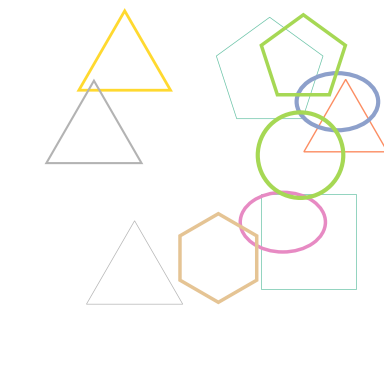[{"shape": "pentagon", "thickness": 0.5, "radius": 0.73, "center": [0.7, 0.81]}, {"shape": "square", "thickness": 0.5, "radius": 0.62, "center": [0.8, 0.372]}, {"shape": "triangle", "thickness": 1, "radius": 0.63, "center": [0.898, 0.668]}, {"shape": "oval", "thickness": 3, "radius": 0.53, "center": [0.876, 0.736]}, {"shape": "oval", "thickness": 2.5, "radius": 0.55, "center": [0.735, 0.423]}, {"shape": "pentagon", "thickness": 2.5, "radius": 0.57, "center": [0.788, 0.847]}, {"shape": "circle", "thickness": 3, "radius": 0.56, "center": [0.781, 0.597]}, {"shape": "triangle", "thickness": 2, "radius": 0.69, "center": [0.324, 0.834]}, {"shape": "hexagon", "thickness": 2.5, "radius": 0.58, "center": [0.567, 0.33]}, {"shape": "triangle", "thickness": 0.5, "radius": 0.72, "center": [0.35, 0.282]}, {"shape": "triangle", "thickness": 1.5, "radius": 0.71, "center": [0.244, 0.648]}]